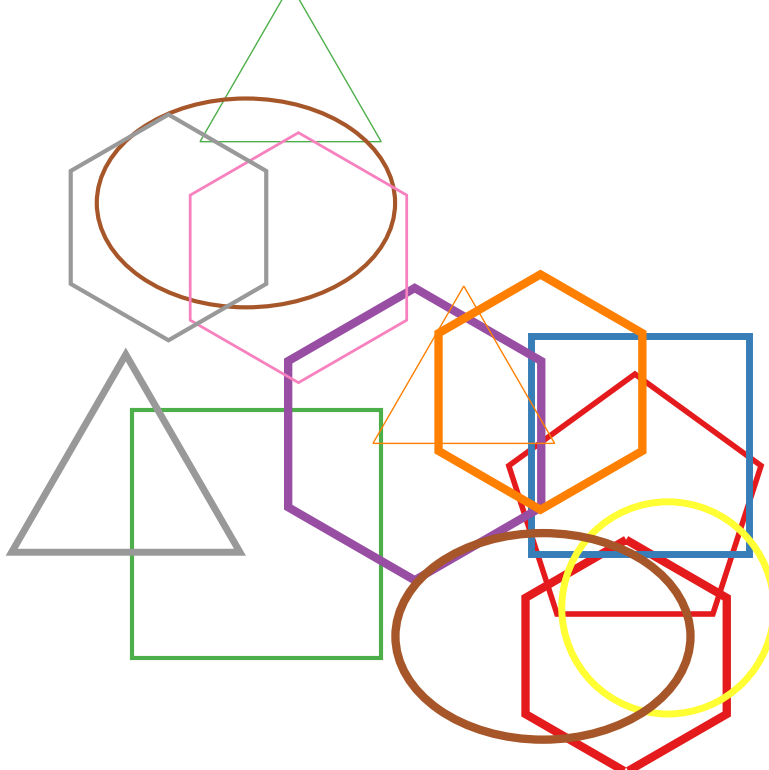[{"shape": "hexagon", "thickness": 3, "radius": 0.75, "center": [0.813, 0.148]}, {"shape": "pentagon", "thickness": 2, "radius": 0.86, "center": [0.825, 0.342]}, {"shape": "square", "thickness": 2.5, "radius": 0.71, "center": [0.831, 0.422]}, {"shape": "triangle", "thickness": 0.5, "radius": 0.68, "center": [0.377, 0.884]}, {"shape": "square", "thickness": 1.5, "radius": 0.81, "center": [0.333, 0.306]}, {"shape": "hexagon", "thickness": 3, "radius": 0.95, "center": [0.539, 0.436]}, {"shape": "hexagon", "thickness": 3, "radius": 0.76, "center": [0.702, 0.491]}, {"shape": "triangle", "thickness": 0.5, "radius": 0.68, "center": [0.602, 0.492]}, {"shape": "circle", "thickness": 2.5, "radius": 0.69, "center": [0.867, 0.211]}, {"shape": "oval", "thickness": 1.5, "radius": 0.97, "center": [0.319, 0.736]}, {"shape": "oval", "thickness": 3, "radius": 0.96, "center": [0.705, 0.174]}, {"shape": "hexagon", "thickness": 1, "radius": 0.81, "center": [0.388, 0.665]}, {"shape": "hexagon", "thickness": 1.5, "radius": 0.73, "center": [0.219, 0.705]}, {"shape": "triangle", "thickness": 2.5, "radius": 0.86, "center": [0.163, 0.368]}]